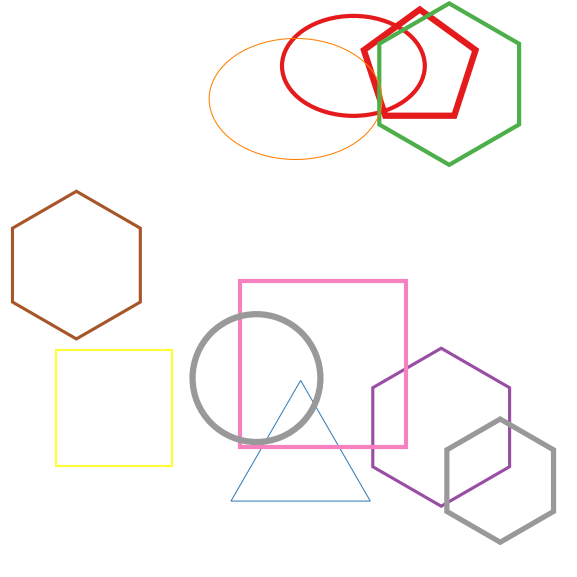[{"shape": "pentagon", "thickness": 3, "radius": 0.51, "center": [0.727, 0.881]}, {"shape": "oval", "thickness": 2, "radius": 0.62, "center": [0.612, 0.885]}, {"shape": "triangle", "thickness": 0.5, "radius": 0.7, "center": [0.521, 0.201]}, {"shape": "hexagon", "thickness": 2, "radius": 0.7, "center": [0.778, 0.853]}, {"shape": "hexagon", "thickness": 1.5, "radius": 0.68, "center": [0.764, 0.259]}, {"shape": "oval", "thickness": 0.5, "radius": 0.75, "center": [0.512, 0.828]}, {"shape": "square", "thickness": 1, "radius": 0.5, "center": [0.198, 0.293]}, {"shape": "hexagon", "thickness": 1.5, "radius": 0.64, "center": [0.132, 0.54]}, {"shape": "square", "thickness": 2, "radius": 0.72, "center": [0.559, 0.368]}, {"shape": "circle", "thickness": 3, "radius": 0.55, "center": [0.444, 0.344]}, {"shape": "hexagon", "thickness": 2.5, "radius": 0.53, "center": [0.866, 0.167]}]